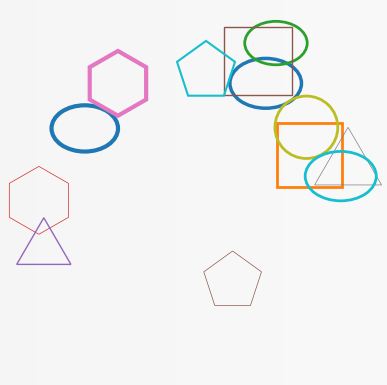[{"shape": "oval", "thickness": 3, "radius": 0.43, "center": [0.219, 0.666]}, {"shape": "oval", "thickness": 2.5, "radius": 0.46, "center": [0.686, 0.784]}, {"shape": "square", "thickness": 2, "radius": 0.42, "center": [0.799, 0.598]}, {"shape": "oval", "thickness": 2, "radius": 0.4, "center": [0.712, 0.888]}, {"shape": "hexagon", "thickness": 0.5, "radius": 0.44, "center": [0.1, 0.48]}, {"shape": "triangle", "thickness": 1, "radius": 0.4, "center": [0.113, 0.354]}, {"shape": "pentagon", "thickness": 0.5, "radius": 0.39, "center": [0.6, 0.27]}, {"shape": "square", "thickness": 1, "radius": 0.44, "center": [0.665, 0.841]}, {"shape": "hexagon", "thickness": 3, "radius": 0.42, "center": [0.304, 0.784]}, {"shape": "triangle", "thickness": 0.5, "radius": 0.5, "center": [0.898, 0.57]}, {"shape": "circle", "thickness": 2, "radius": 0.41, "center": [0.791, 0.669]}, {"shape": "oval", "thickness": 2, "radius": 0.46, "center": [0.879, 0.543]}, {"shape": "pentagon", "thickness": 1.5, "radius": 0.39, "center": [0.532, 0.815]}]